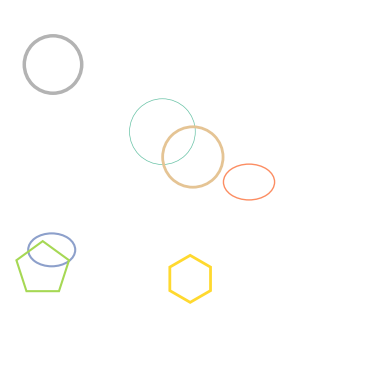[{"shape": "circle", "thickness": 0.5, "radius": 0.43, "center": [0.422, 0.658]}, {"shape": "oval", "thickness": 1, "radius": 0.33, "center": [0.647, 0.527]}, {"shape": "oval", "thickness": 1.5, "radius": 0.31, "center": [0.134, 0.351]}, {"shape": "pentagon", "thickness": 1.5, "radius": 0.36, "center": [0.111, 0.302]}, {"shape": "hexagon", "thickness": 2, "radius": 0.31, "center": [0.494, 0.276]}, {"shape": "circle", "thickness": 2, "radius": 0.39, "center": [0.501, 0.592]}, {"shape": "circle", "thickness": 2.5, "radius": 0.37, "center": [0.138, 0.832]}]